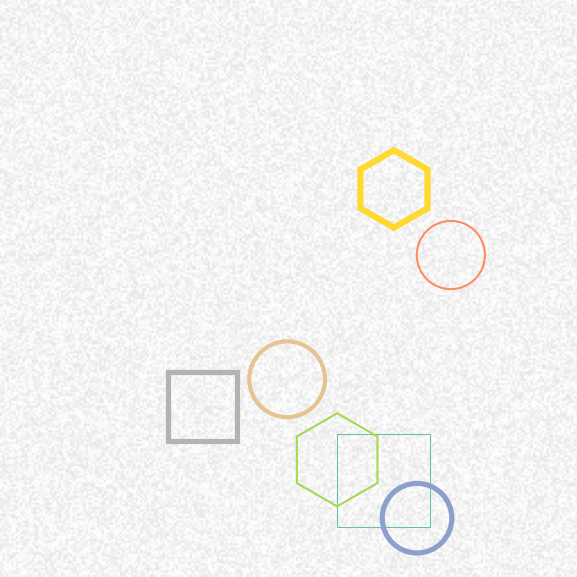[{"shape": "square", "thickness": 0.5, "radius": 0.4, "center": [0.664, 0.168]}, {"shape": "circle", "thickness": 1, "radius": 0.3, "center": [0.781, 0.558]}, {"shape": "circle", "thickness": 2.5, "radius": 0.3, "center": [0.722, 0.102]}, {"shape": "hexagon", "thickness": 1, "radius": 0.4, "center": [0.584, 0.203]}, {"shape": "hexagon", "thickness": 3, "radius": 0.34, "center": [0.682, 0.672]}, {"shape": "circle", "thickness": 2, "radius": 0.33, "center": [0.497, 0.342]}, {"shape": "square", "thickness": 2.5, "radius": 0.3, "center": [0.35, 0.295]}]